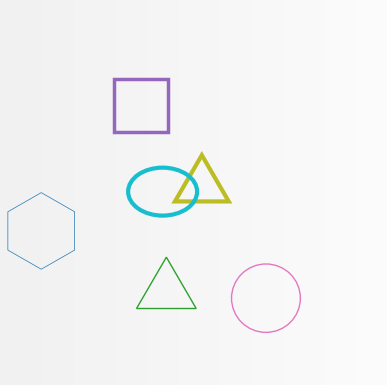[{"shape": "hexagon", "thickness": 0.5, "radius": 0.5, "center": [0.106, 0.4]}, {"shape": "triangle", "thickness": 1, "radius": 0.44, "center": [0.429, 0.243]}, {"shape": "square", "thickness": 2.5, "radius": 0.35, "center": [0.364, 0.727]}, {"shape": "circle", "thickness": 1, "radius": 0.44, "center": [0.686, 0.226]}, {"shape": "triangle", "thickness": 3, "radius": 0.4, "center": [0.521, 0.517]}, {"shape": "oval", "thickness": 3, "radius": 0.44, "center": [0.42, 0.502]}]